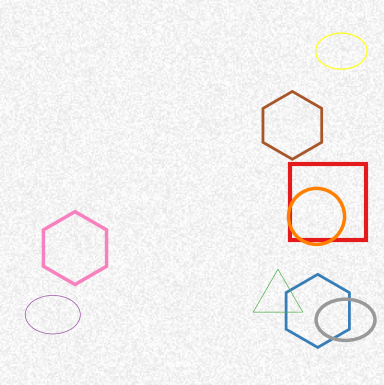[{"shape": "square", "thickness": 3, "radius": 0.49, "center": [0.851, 0.475]}, {"shape": "hexagon", "thickness": 2, "radius": 0.47, "center": [0.825, 0.192]}, {"shape": "triangle", "thickness": 0.5, "radius": 0.37, "center": [0.722, 0.226]}, {"shape": "oval", "thickness": 0.5, "radius": 0.36, "center": [0.137, 0.183]}, {"shape": "circle", "thickness": 2.5, "radius": 0.36, "center": [0.822, 0.438]}, {"shape": "oval", "thickness": 1, "radius": 0.33, "center": [0.887, 0.867]}, {"shape": "hexagon", "thickness": 2, "radius": 0.44, "center": [0.759, 0.674]}, {"shape": "hexagon", "thickness": 2.5, "radius": 0.47, "center": [0.195, 0.356]}, {"shape": "oval", "thickness": 2.5, "radius": 0.38, "center": [0.898, 0.169]}]